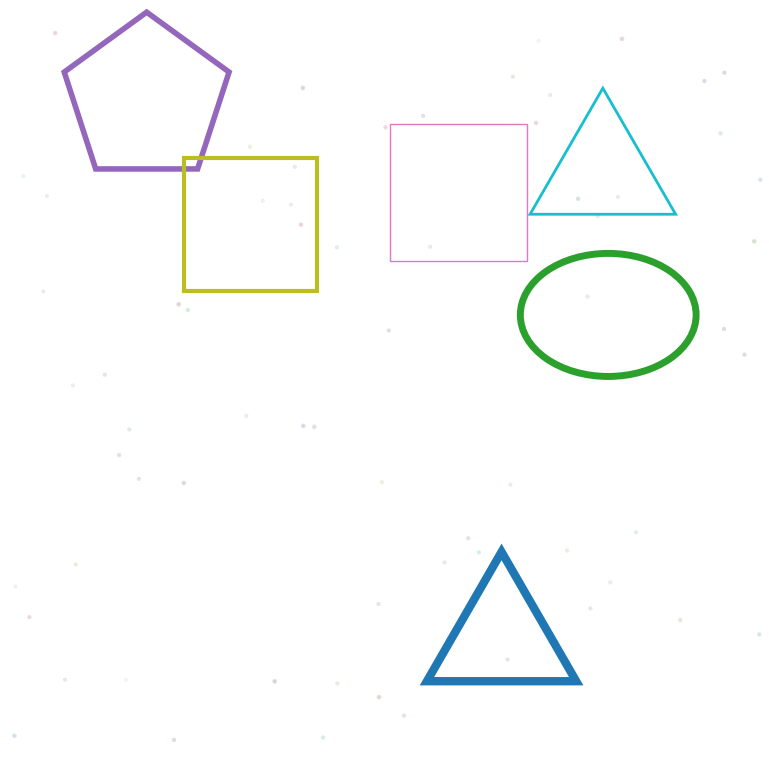[{"shape": "triangle", "thickness": 3, "radius": 0.56, "center": [0.651, 0.171]}, {"shape": "oval", "thickness": 2.5, "radius": 0.57, "center": [0.79, 0.591]}, {"shape": "pentagon", "thickness": 2, "radius": 0.56, "center": [0.19, 0.872]}, {"shape": "square", "thickness": 0.5, "radius": 0.45, "center": [0.596, 0.75]}, {"shape": "square", "thickness": 1.5, "radius": 0.43, "center": [0.325, 0.709]}, {"shape": "triangle", "thickness": 1, "radius": 0.55, "center": [0.783, 0.776]}]